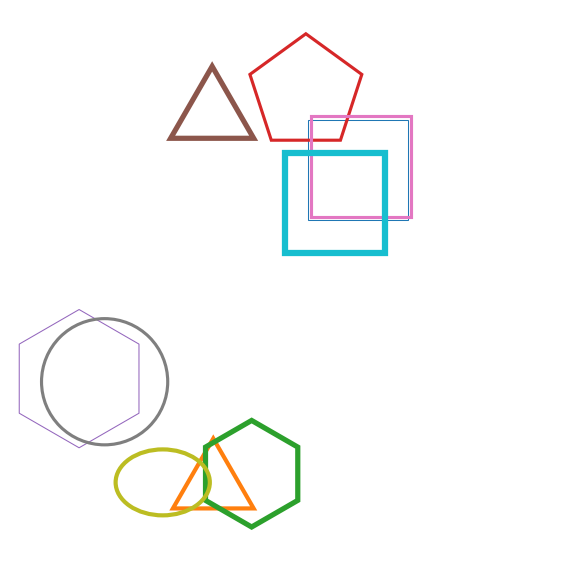[{"shape": "square", "thickness": 0.5, "radius": 0.43, "center": [0.62, 0.705]}, {"shape": "triangle", "thickness": 2, "radius": 0.4, "center": [0.369, 0.159]}, {"shape": "hexagon", "thickness": 2.5, "radius": 0.46, "center": [0.436, 0.179]}, {"shape": "pentagon", "thickness": 1.5, "radius": 0.51, "center": [0.53, 0.839]}, {"shape": "hexagon", "thickness": 0.5, "radius": 0.6, "center": [0.137, 0.343]}, {"shape": "triangle", "thickness": 2.5, "radius": 0.41, "center": [0.367, 0.801]}, {"shape": "square", "thickness": 1.5, "radius": 0.43, "center": [0.625, 0.711]}, {"shape": "circle", "thickness": 1.5, "radius": 0.55, "center": [0.181, 0.338]}, {"shape": "oval", "thickness": 2, "radius": 0.41, "center": [0.282, 0.164]}, {"shape": "square", "thickness": 3, "radius": 0.43, "center": [0.581, 0.648]}]